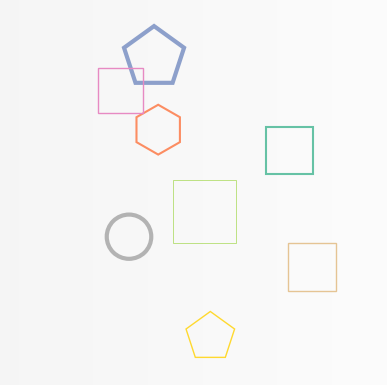[{"shape": "square", "thickness": 1.5, "radius": 0.31, "center": [0.747, 0.61]}, {"shape": "hexagon", "thickness": 1.5, "radius": 0.32, "center": [0.408, 0.663]}, {"shape": "pentagon", "thickness": 3, "radius": 0.41, "center": [0.398, 0.851]}, {"shape": "square", "thickness": 1, "radius": 0.29, "center": [0.31, 0.765]}, {"shape": "square", "thickness": 0.5, "radius": 0.41, "center": [0.527, 0.451]}, {"shape": "pentagon", "thickness": 1, "radius": 0.33, "center": [0.543, 0.125]}, {"shape": "square", "thickness": 1, "radius": 0.31, "center": [0.805, 0.305]}, {"shape": "circle", "thickness": 3, "radius": 0.29, "center": [0.333, 0.385]}]